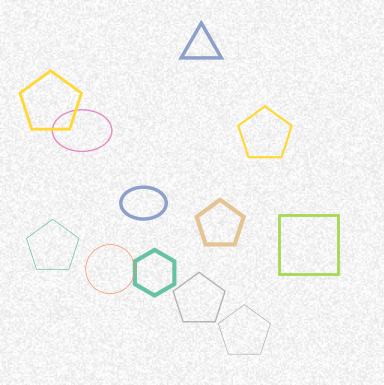[{"shape": "pentagon", "thickness": 0.5, "radius": 0.36, "center": [0.137, 0.359]}, {"shape": "hexagon", "thickness": 3, "radius": 0.3, "center": [0.402, 0.292]}, {"shape": "circle", "thickness": 0.5, "radius": 0.32, "center": [0.286, 0.301]}, {"shape": "oval", "thickness": 2.5, "radius": 0.3, "center": [0.373, 0.472]}, {"shape": "triangle", "thickness": 2.5, "radius": 0.3, "center": [0.523, 0.88]}, {"shape": "oval", "thickness": 1, "radius": 0.39, "center": [0.213, 0.661]}, {"shape": "square", "thickness": 2, "radius": 0.38, "center": [0.802, 0.365]}, {"shape": "pentagon", "thickness": 2, "radius": 0.42, "center": [0.132, 0.732]}, {"shape": "pentagon", "thickness": 1.5, "radius": 0.37, "center": [0.688, 0.651]}, {"shape": "pentagon", "thickness": 3, "radius": 0.32, "center": [0.572, 0.417]}, {"shape": "pentagon", "thickness": 1, "radius": 0.35, "center": [0.517, 0.222]}, {"shape": "pentagon", "thickness": 0.5, "radius": 0.36, "center": [0.635, 0.138]}]